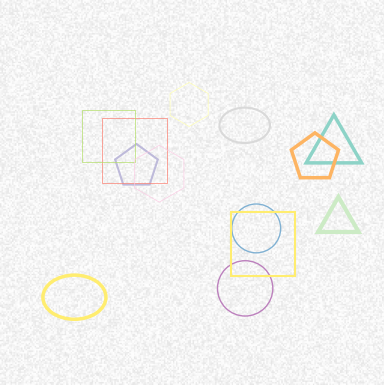[{"shape": "triangle", "thickness": 2.5, "radius": 0.42, "center": [0.867, 0.619]}, {"shape": "hexagon", "thickness": 0.5, "radius": 0.29, "center": [0.491, 0.729]}, {"shape": "pentagon", "thickness": 1.5, "radius": 0.29, "center": [0.354, 0.568]}, {"shape": "square", "thickness": 0.5, "radius": 0.42, "center": [0.349, 0.61]}, {"shape": "circle", "thickness": 1, "radius": 0.32, "center": [0.666, 0.407]}, {"shape": "pentagon", "thickness": 2.5, "radius": 0.32, "center": [0.818, 0.591]}, {"shape": "square", "thickness": 0.5, "radius": 0.34, "center": [0.282, 0.646]}, {"shape": "hexagon", "thickness": 0.5, "radius": 0.37, "center": [0.414, 0.549]}, {"shape": "oval", "thickness": 1.5, "radius": 0.33, "center": [0.636, 0.674]}, {"shape": "circle", "thickness": 1, "radius": 0.36, "center": [0.637, 0.251]}, {"shape": "triangle", "thickness": 3, "radius": 0.3, "center": [0.879, 0.428]}, {"shape": "square", "thickness": 1.5, "radius": 0.41, "center": [0.683, 0.366]}, {"shape": "oval", "thickness": 2.5, "radius": 0.41, "center": [0.193, 0.228]}]